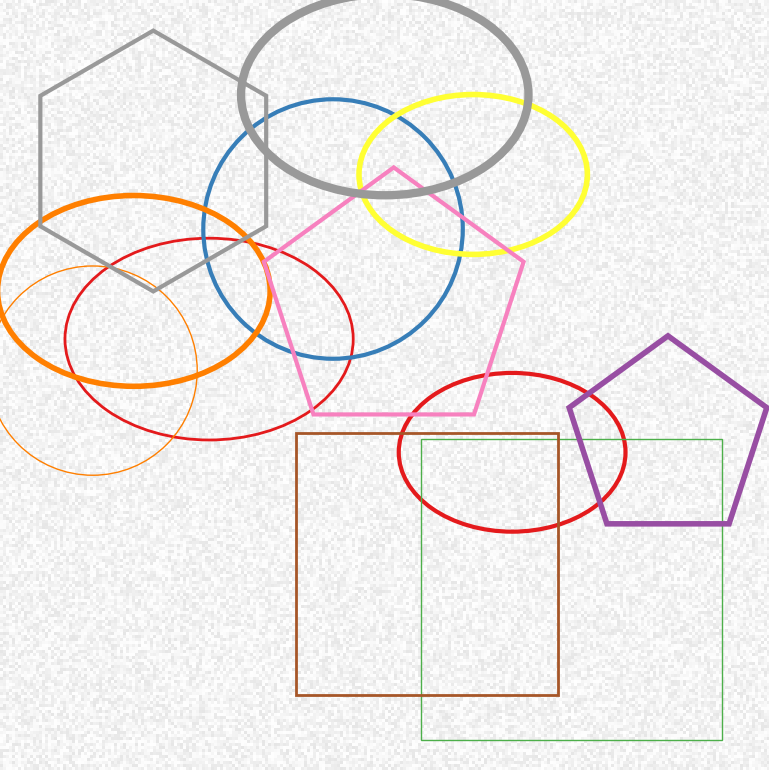[{"shape": "oval", "thickness": 1, "radius": 0.94, "center": [0.272, 0.56]}, {"shape": "oval", "thickness": 1.5, "radius": 0.74, "center": [0.665, 0.413]}, {"shape": "circle", "thickness": 1.5, "radius": 0.84, "center": [0.433, 0.703]}, {"shape": "square", "thickness": 0.5, "radius": 0.98, "center": [0.742, 0.234]}, {"shape": "pentagon", "thickness": 2, "radius": 0.67, "center": [0.868, 0.429]}, {"shape": "circle", "thickness": 0.5, "radius": 0.68, "center": [0.12, 0.519]}, {"shape": "oval", "thickness": 2, "radius": 0.88, "center": [0.174, 0.622]}, {"shape": "oval", "thickness": 2, "radius": 0.74, "center": [0.615, 0.773]}, {"shape": "square", "thickness": 1, "radius": 0.85, "center": [0.555, 0.268]}, {"shape": "pentagon", "thickness": 1.5, "radius": 0.89, "center": [0.511, 0.605]}, {"shape": "oval", "thickness": 3, "radius": 0.93, "center": [0.5, 0.877]}, {"shape": "hexagon", "thickness": 1.5, "radius": 0.85, "center": [0.199, 0.791]}]